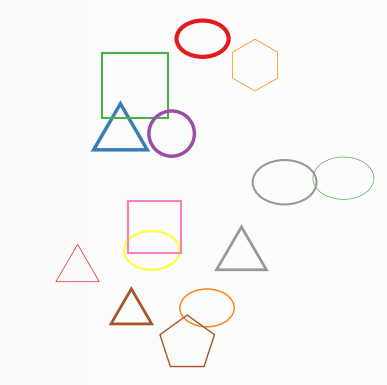[{"shape": "triangle", "thickness": 0.5, "radius": 0.32, "center": [0.2, 0.301]}, {"shape": "oval", "thickness": 3, "radius": 0.34, "center": [0.523, 0.899]}, {"shape": "triangle", "thickness": 2.5, "radius": 0.4, "center": [0.311, 0.651]}, {"shape": "oval", "thickness": 0.5, "radius": 0.39, "center": [0.886, 0.537]}, {"shape": "square", "thickness": 1.5, "radius": 0.42, "center": [0.349, 0.778]}, {"shape": "circle", "thickness": 2.5, "radius": 0.29, "center": [0.443, 0.653]}, {"shape": "hexagon", "thickness": 0.5, "radius": 0.34, "center": [0.658, 0.831]}, {"shape": "oval", "thickness": 1, "radius": 0.35, "center": [0.534, 0.2]}, {"shape": "oval", "thickness": 1.5, "radius": 0.36, "center": [0.392, 0.349]}, {"shape": "triangle", "thickness": 2, "radius": 0.3, "center": [0.339, 0.189]}, {"shape": "pentagon", "thickness": 1, "radius": 0.37, "center": [0.483, 0.108]}, {"shape": "square", "thickness": 1.5, "radius": 0.34, "center": [0.399, 0.411]}, {"shape": "oval", "thickness": 1.5, "radius": 0.41, "center": [0.734, 0.527]}, {"shape": "triangle", "thickness": 2, "radius": 0.37, "center": [0.623, 0.336]}]